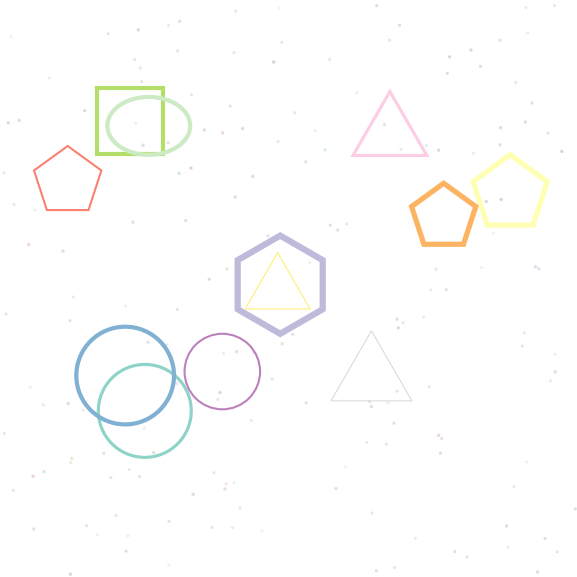[{"shape": "circle", "thickness": 1.5, "radius": 0.4, "center": [0.251, 0.288]}, {"shape": "pentagon", "thickness": 2.5, "radius": 0.34, "center": [0.883, 0.664]}, {"shape": "hexagon", "thickness": 3, "radius": 0.43, "center": [0.485, 0.506]}, {"shape": "pentagon", "thickness": 1, "radius": 0.31, "center": [0.117, 0.685]}, {"shape": "circle", "thickness": 2, "radius": 0.42, "center": [0.217, 0.349]}, {"shape": "pentagon", "thickness": 2.5, "radius": 0.29, "center": [0.768, 0.623]}, {"shape": "square", "thickness": 2, "radius": 0.29, "center": [0.225, 0.79]}, {"shape": "triangle", "thickness": 1.5, "radius": 0.37, "center": [0.675, 0.767]}, {"shape": "triangle", "thickness": 0.5, "radius": 0.4, "center": [0.643, 0.345]}, {"shape": "circle", "thickness": 1, "radius": 0.33, "center": [0.385, 0.356]}, {"shape": "oval", "thickness": 2, "radius": 0.36, "center": [0.258, 0.781]}, {"shape": "triangle", "thickness": 0.5, "radius": 0.33, "center": [0.481, 0.497]}]